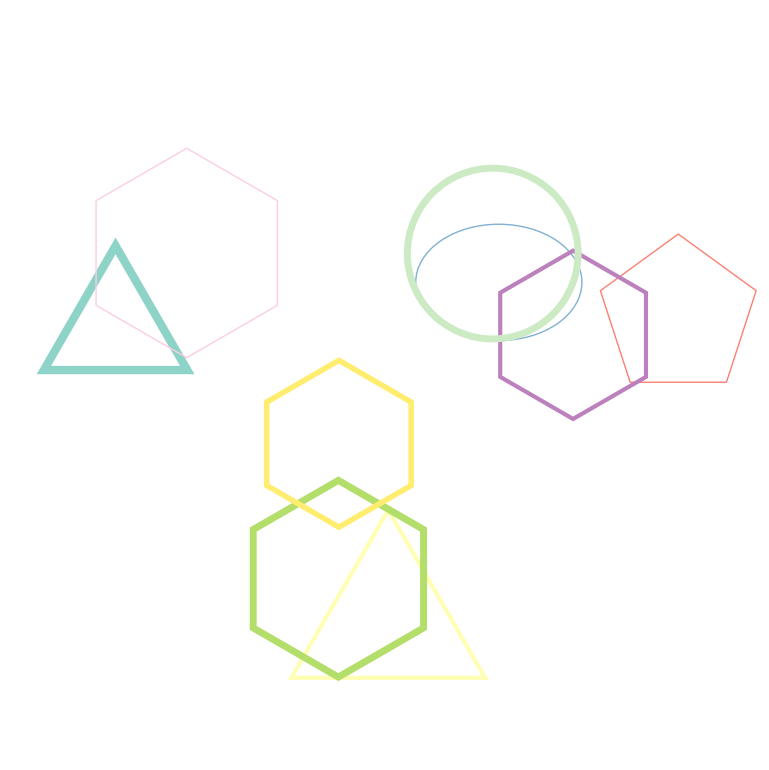[{"shape": "triangle", "thickness": 3, "radius": 0.54, "center": [0.15, 0.573]}, {"shape": "triangle", "thickness": 1.5, "radius": 0.73, "center": [0.504, 0.192]}, {"shape": "pentagon", "thickness": 0.5, "radius": 0.53, "center": [0.881, 0.59]}, {"shape": "oval", "thickness": 0.5, "radius": 0.54, "center": [0.648, 0.633]}, {"shape": "hexagon", "thickness": 2.5, "radius": 0.64, "center": [0.439, 0.248]}, {"shape": "hexagon", "thickness": 0.5, "radius": 0.68, "center": [0.243, 0.671]}, {"shape": "hexagon", "thickness": 1.5, "radius": 0.55, "center": [0.744, 0.565]}, {"shape": "circle", "thickness": 2.5, "radius": 0.55, "center": [0.64, 0.671]}, {"shape": "hexagon", "thickness": 2, "radius": 0.54, "center": [0.44, 0.424]}]